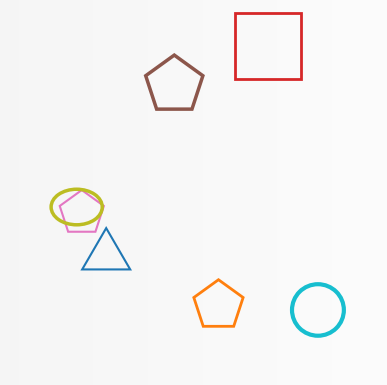[{"shape": "triangle", "thickness": 1.5, "radius": 0.36, "center": [0.274, 0.336]}, {"shape": "pentagon", "thickness": 2, "radius": 0.33, "center": [0.564, 0.207]}, {"shape": "square", "thickness": 2, "radius": 0.43, "center": [0.692, 0.882]}, {"shape": "pentagon", "thickness": 2.5, "radius": 0.39, "center": [0.45, 0.779]}, {"shape": "pentagon", "thickness": 1.5, "radius": 0.3, "center": [0.211, 0.447]}, {"shape": "oval", "thickness": 2.5, "radius": 0.33, "center": [0.198, 0.462]}, {"shape": "circle", "thickness": 3, "radius": 0.33, "center": [0.82, 0.195]}]